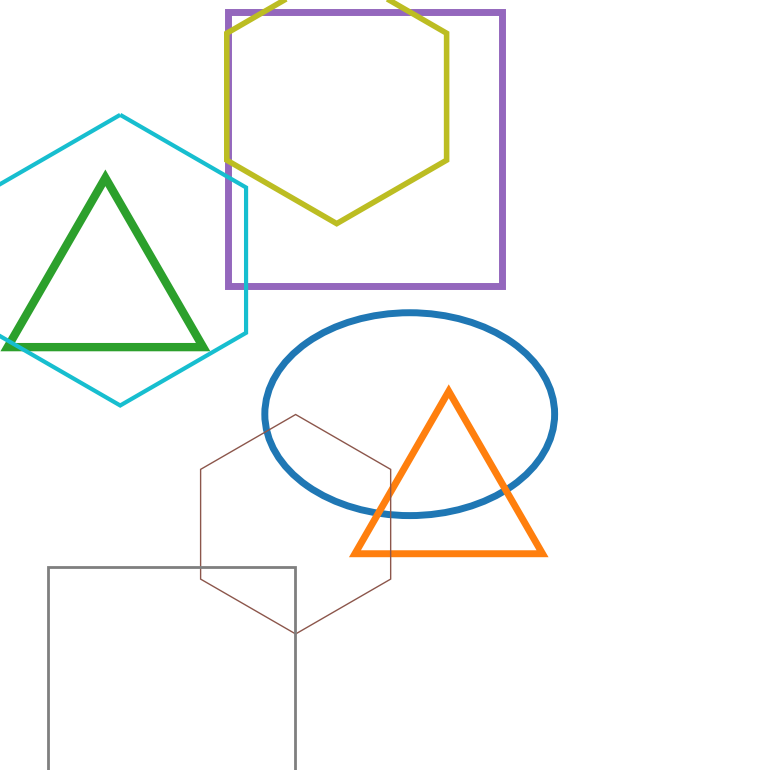[{"shape": "oval", "thickness": 2.5, "radius": 0.94, "center": [0.532, 0.462]}, {"shape": "triangle", "thickness": 2.5, "radius": 0.7, "center": [0.583, 0.351]}, {"shape": "triangle", "thickness": 3, "radius": 0.73, "center": [0.137, 0.622]}, {"shape": "square", "thickness": 2.5, "radius": 0.89, "center": [0.474, 0.807]}, {"shape": "hexagon", "thickness": 0.5, "radius": 0.71, "center": [0.384, 0.319]}, {"shape": "square", "thickness": 1, "radius": 0.8, "center": [0.223, 0.104]}, {"shape": "hexagon", "thickness": 2, "radius": 0.82, "center": [0.437, 0.874]}, {"shape": "hexagon", "thickness": 1.5, "radius": 0.94, "center": [0.156, 0.662]}]